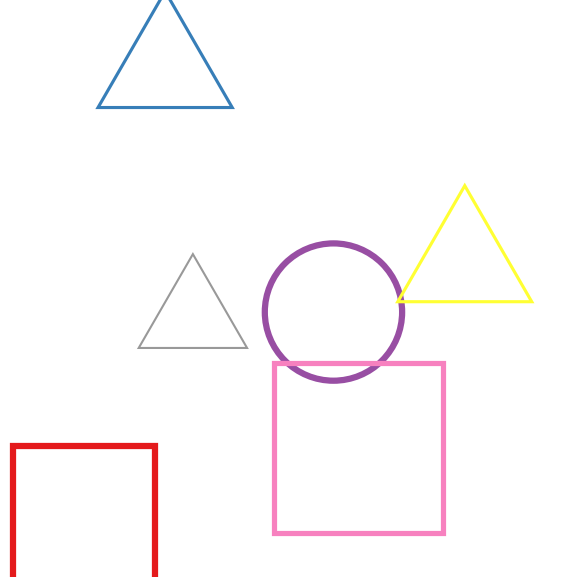[{"shape": "square", "thickness": 3, "radius": 0.61, "center": [0.145, 0.104]}, {"shape": "triangle", "thickness": 1.5, "radius": 0.67, "center": [0.286, 0.88]}, {"shape": "circle", "thickness": 3, "radius": 0.59, "center": [0.577, 0.459]}, {"shape": "triangle", "thickness": 1.5, "radius": 0.67, "center": [0.805, 0.544]}, {"shape": "square", "thickness": 2.5, "radius": 0.73, "center": [0.621, 0.224]}, {"shape": "triangle", "thickness": 1, "radius": 0.54, "center": [0.334, 0.451]}]